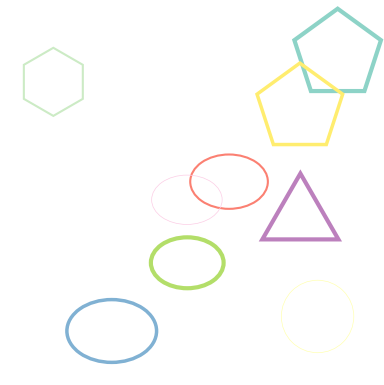[{"shape": "pentagon", "thickness": 3, "radius": 0.59, "center": [0.877, 0.859]}, {"shape": "circle", "thickness": 0.5, "radius": 0.47, "center": [0.825, 0.178]}, {"shape": "oval", "thickness": 1.5, "radius": 0.5, "center": [0.595, 0.528]}, {"shape": "oval", "thickness": 2.5, "radius": 0.58, "center": [0.29, 0.14]}, {"shape": "oval", "thickness": 3, "radius": 0.47, "center": [0.486, 0.317]}, {"shape": "oval", "thickness": 0.5, "radius": 0.46, "center": [0.485, 0.481]}, {"shape": "triangle", "thickness": 3, "radius": 0.57, "center": [0.78, 0.435]}, {"shape": "hexagon", "thickness": 1.5, "radius": 0.44, "center": [0.139, 0.787]}, {"shape": "pentagon", "thickness": 2.5, "radius": 0.58, "center": [0.779, 0.719]}]